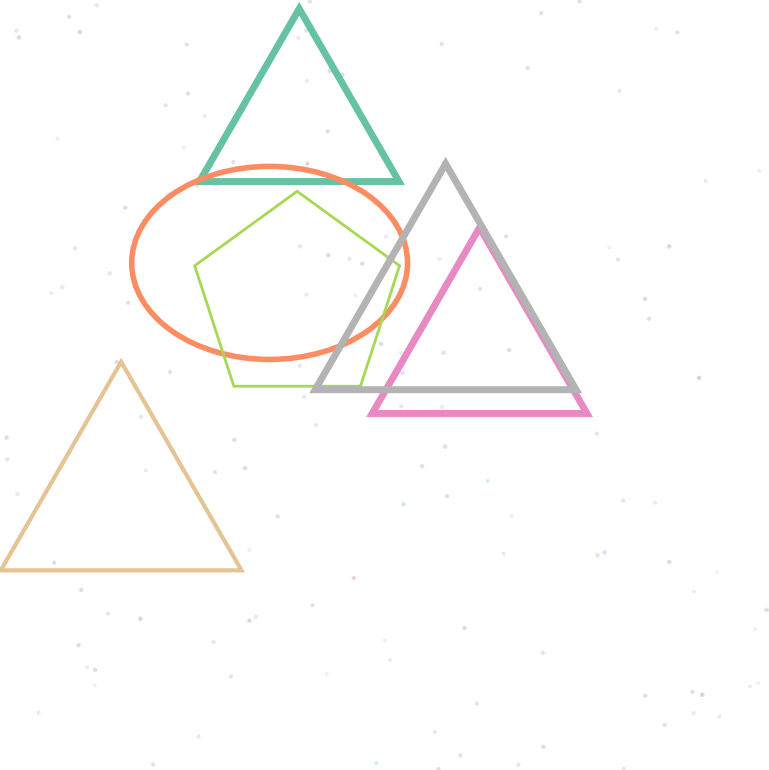[{"shape": "triangle", "thickness": 2.5, "radius": 0.75, "center": [0.389, 0.839]}, {"shape": "oval", "thickness": 2, "radius": 0.9, "center": [0.35, 0.659]}, {"shape": "triangle", "thickness": 2.5, "radius": 0.81, "center": [0.623, 0.544]}, {"shape": "pentagon", "thickness": 1, "radius": 0.7, "center": [0.386, 0.612]}, {"shape": "triangle", "thickness": 1.5, "radius": 0.9, "center": [0.157, 0.35]}, {"shape": "triangle", "thickness": 2.5, "radius": 0.98, "center": [0.579, 0.592]}]